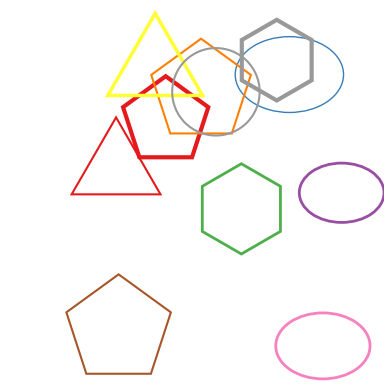[{"shape": "triangle", "thickness": 1.5, "radius": 0.67, "center": [0.301, 0.562]}, {"shape": "pentagon", "thickness": 3, "radius": 0.58, "center": [0.43, 0.686]}, {"shape": "oval", "thickness": 1, "radius": 0.7, "center": [0.752, 0.806]}, {"shape": "hexagon", "thickness": 2, "radius": 0.59, "center": [0.627, 0.457]}, {"shape": "oval", "thickness": 2, "radius": 0.55, "center": [0.887, 0.499]}, {"shape": "pentagon", "thickness": 1.5, "radius": 0.68, "center": [0.522, 0.763]}, {"shape": "triangle", "thickness": 2.5, "radius": 0.71, "center": [0.403, 0.823]}, {"shape": "pentagon", "thickness": 1.5, "radius": 0.71, "center": [0.308, 0.145]}, {"shape": "oval", "thickness": 2, "radius": 0.61, "center": [0.839, 0.102]}, {"shape": "hexagon", "thickness": 3, "radius": 0.52, "center": [0.719, 0.844]}, {"shape": "circle", "thickness": 1.5, "radius": 0.57, "center": [0.561, 0.762]}]